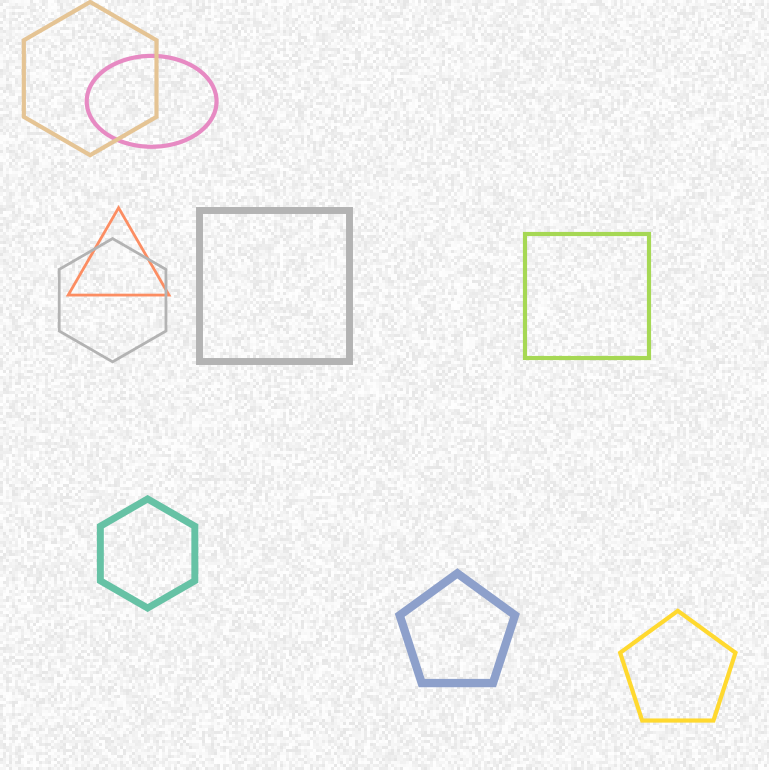[{"shape": "hexagon", "thickness": 2.5, "radius": 0.35, "center": [0.192, 0.281]}, {"shape": "triangle", "thickness": 1, "radius": 0.38, "center": [0.154, 0.655]}, {"shape": "pentagon", "thickness": 3, "radius": 0.39, "center": [0.594, 0.177]}, {"shape": "oval", "thickness": 1.5, "radius": 0.42, "center": [0.197, 0.868]}, {"shape": "square", "thickness": 1.5, "radius": 0.4, "center": [0.763, 0.616]}, {"shape": "pentagon", "thickness": 1.5, "radius": 0.39, "center": [0.88, 0.128]}, {"shape": "hexagon", "thickness": 1.5, "radius": 0.5, "center": [0.117, 0.898]}, {"shape": "square", "thickness": 2.5, "radius": 0.49, "center": [0.356, 0.629]}, {"shape": "hexagon", "thickness": 1, "radius": 0.4, "center": [0.146, 0.61]}]